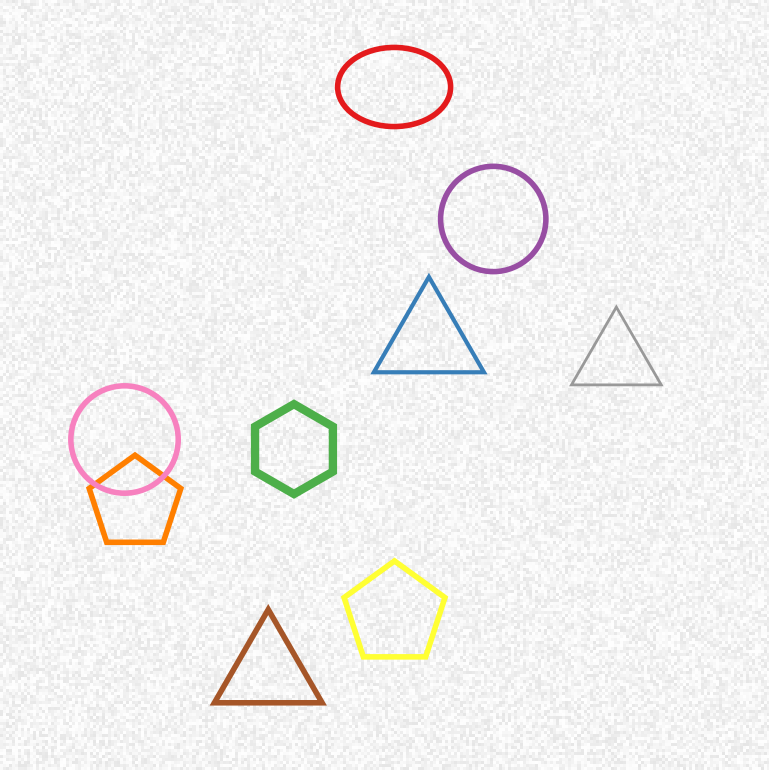[{"shape": "oval", "thickness": 2, "radius": 0.37, "center": [0.512, 0.887]}, {"shape": "triangle", "thickness": 1.5, "radius": 0.41, "center": [0.557, 0.558]}, {"shape": "hexagon", "thickness": 3, "radius": 0.29, "center": [0.382, 0.417]}, {"shape": "circle", "thickness": 2, "radius": 0.34, "center": [0.641, 0.716]}, {"shape": "pentagon", "thickness": 2, "radius": 0.31, "center": [0.175, 0.346]}, {"shape": "pentagon", "thickness": 2, "radius": 0.34, "center": [0.512, 0.203]}, {"shape": "triangle", "thickness": 2, "radius": 0.4, "center": [0.348, 0.128]}, {"shape": "circle", "thickness": 2, "radius": 0.35, "center": [0.162, 0.429]}, {"shape": "triangle", "thickness": 1, "radius": 0.34, "center": [0.8, 0.534]}]